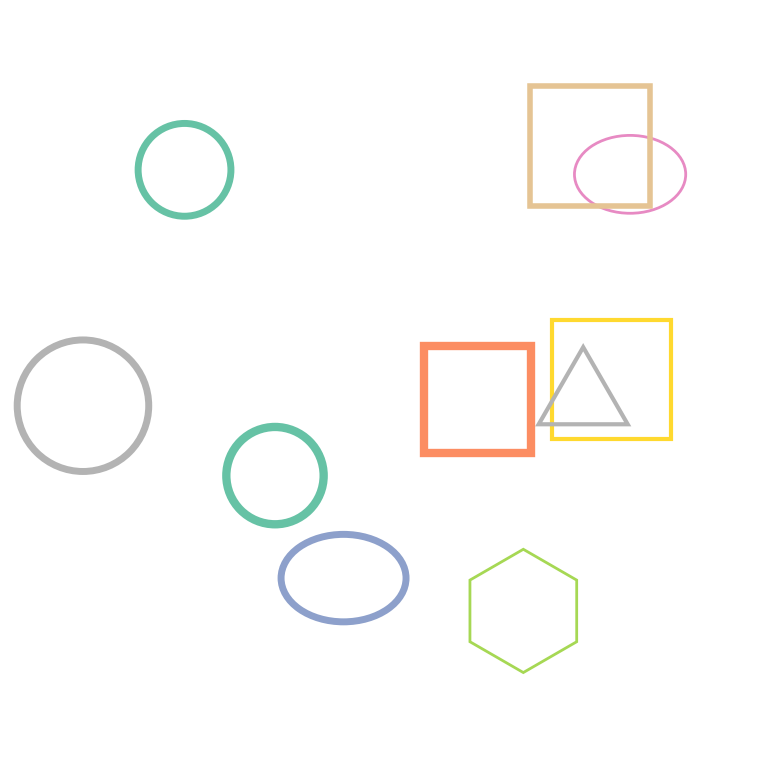[{"shape": "circle", "thickness": 2.5, "radius": 0.3, "center": [0.24, 0.779]}, {"shape": "circle", "thickness": 3, "radius": 0.32, "center": [0.357, 0.382]}, {"shape": "square", "thickness": 3, "radius": 0.35, "center": [0.62, 0.481]}, {"shape": "oval", "thickness": 2.5, "radius": 0.41, "center": [0.446, 0.249]}, {"shape": "oval", "thickness": 1, "radius": 0.36, "center": [0.818, 0.774]}, {"shape": "hexagon", "thickness": 1, "radius": 0.4, "center": [0.68, 0.207]}, {"shape": "square", "thickness": 1.5, "radius": 0.39, "center": [0.794, 0.507]}, {"shape": "square", "thickness": 2, "radius": 0.39, "center": [0.766, 0.81]}, {"shape": "triangle", "thickness": 1.5, "radius": 0.33, "center": [0.757, 0.482]}, {"shape": "circle", "thickness": 2.5, "radius": 0.43, "center": [0.108, 0.473]}]